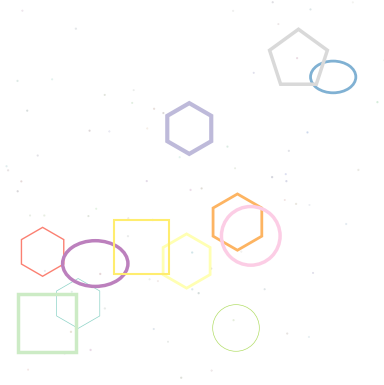[{"shape": "hexagon", "thickness": 0.5, "radius": 0.32, "center": [0.203, 0.212]}, {"shape": "hexagon", "thickness": 2, "radius": 0.35, "center": [0.485, 0.322]}, {"shape": "hexagon", "thickness": 3, "radius": 0.33, "center": [0.492, 0.666]}, {"shape": "hexagon", "thickness": 1, "radius": 0.32, "center": [0.111, 0.346]}, {"shape": "oval", "thickness": 2, "radius": 0.29, "center": [0.865, 0.8]}, {"shape": "hexagon", "thickness": 2, "radius": 0.37, "center": [0.617, 0.423]}, {"shape": "circle", "thickness": 0.5, "radius": 0.3, "center": [0.613, 0.148]}, {"shape": "circle", "thickness": 2.5, "radius": 0.38, "center": [0.651, 0.387]}, {"shape": "pentagon", "thickness": 2.5, "radius": 0.39, "center": [0.775, 0.845]}, {"shape": "oval", "thickness": 2.5, "radius": 0.42, "center": [0.247, 0.315]}, {"shape": "square", "thickness": 2.5, "radius": 0.38, "center": [0.121, 0.162]}, {"shape": "square", "thickness": 1.5, "radius": 0.35, "center": [0.367, 0.359]}]